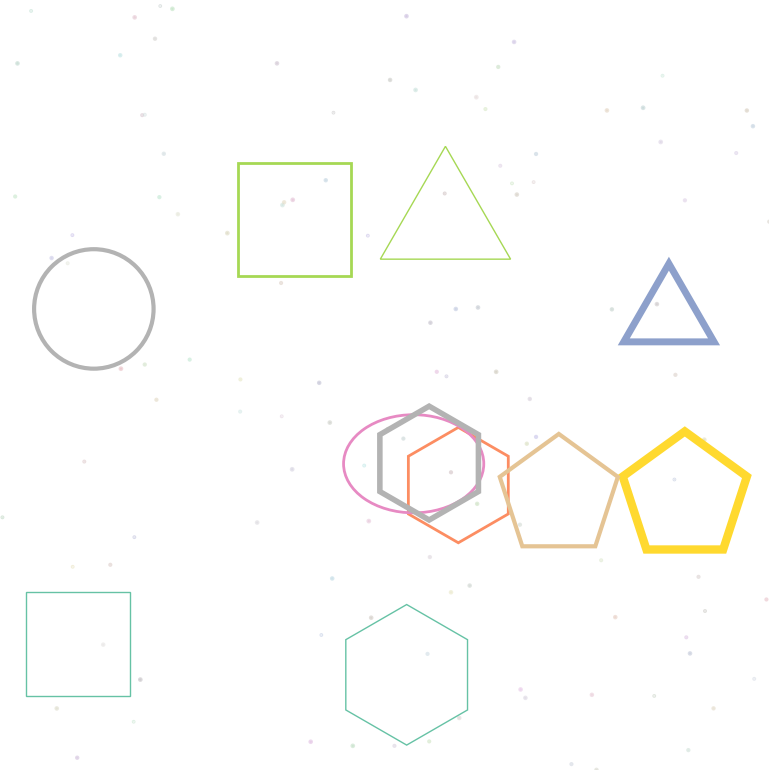[{"shape": "square", "thickness": 0.5, "radius": 0.34, "center": [0.101, 0.164]}, {"shape": "hexagon", "thickness": 0.5, "radius": 0.46, "center": [0.528, 0.124]}, {"shape": "hexagon", "thickness": 1, "radius": 0.37, "center": [0.595, 0.37]}, {"shape": "triangle", "thickness": 2.5, "radius": 0.34, "center": [0.869, 0.59]}, {"shape": "oval", "thickness": 1, "radius": 0.46, "center": [0.537, 0.398]}, {"shape": "square", "thickness": 1, "radius": 0.37, "center": [0.382, 0.715]}, {"shape": "triangle", "thickness": 0.5, "radius": 0.49, "center": [0.579, 0.712]}, {"shape": "pentagon", "thickness": 3, "radius": 0.42, "center": [0.889, 0.355]}, {"shape": "pentagon", "thickness": 1.5, "radius": 0.4, "center": [0.726, 0.356]}, {"shape": "circle", "thickness": 1.5, "radius": 0.39, "center": [0.122, 0.599]}, {"shape": "hexagon", "thickness": 2, "radius": 0.37, "center": [0.557, 0.399]}]